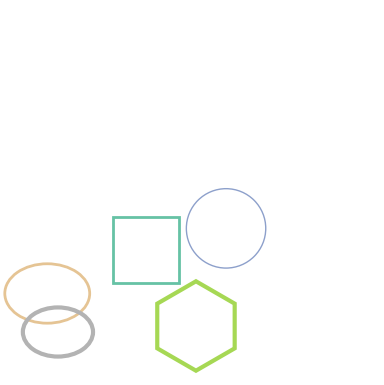[{"shape": "square", "thickness": 2, "radius": 0.43, "center": [0.379, 0.351]}, {"shape": "circle", "thickness": 1, "radius": 0.52, "center": [0.587, 0.407]}, {"shape": "hexagon", "thickness": 3, "radius": 0.58, "center": [0.509, 0.153]}, {"shape": "oval", "thickness": 2, "radius": 0.55, "center": [0.123, 0.238]}, {"shape": "oval", "thickness": 3, "radius": 0.46, "center": [0.151, 0.138]}]